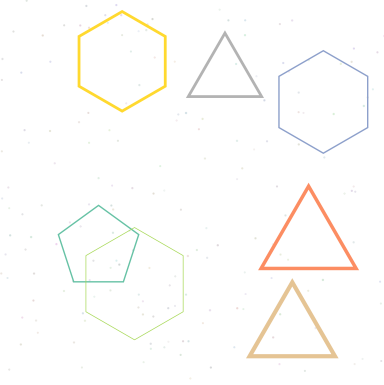[{"shape": "pentagon", "thickness": 1, "radius": 0.55, "center": [0.256, 0.357]}, {"shape": "triangle", "thickness": 2.5, "radius": 0.71, "center": [0.802, 0.374]}, {"shape": "hexagon", "thickness": 1, "radius": 0.67, "center": [0.84, 0.735]}, {"shape": "hexagon", "thickness": 0.5, "radius": 0.73, "center": [0.349, 0.263]}, {"shape": "hexagon", "thickness": 2, "radius": 0.65, "center": [0.317, 0.841]}, {"shape": "triangle", "thickness": 3, "radius": 0.64, "center": [0.759, 0.139]}, {"shape": "triangle", "thickness": 2, "radius": 0.55, "center": [0.584, 0.804]}]